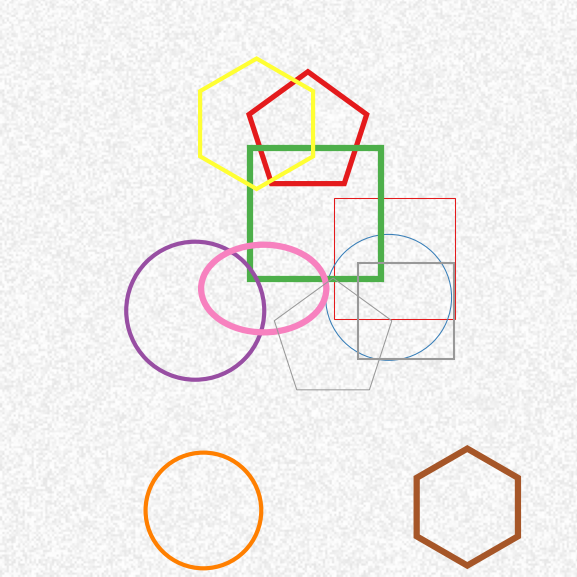[{"shape": "square", "thickness": 0.5, "radius": 0.52, "center": [0.683, 0.552]}, {"shape": "pentagon", "thickness": 2.5, "radius": 0.54, "center": [0.533, 0.768]}, {"shape": "circle", "thickness": 0.5, "radius": 0.55, "center": [0.673, 0.484]}, {"shape": "square", "thickness": 3, "radius": 0.57, "center": [0.546, 0.63]}, {"shape": "circle", "thickness": 2, "radius": 0.6, "center": [0.338, 0.461]}, {"shape": "circle", "thickness": 2, "radius": 0.5, "center": [0.352, 0.115]}, {"shape": "hexagon", "thickness": 2, "radius": 0.56, "center": [0.444, 0.785]}, {"shape": "hexagon", "thickness": 3, "radius": 0.51, "center": [0.809, 0.121]}, {"shape": "oval", "thickness": 3, "radius": 0.54, "center": [0.457, 0.5]}, {"shape": "square", "thickness": 1, "radius": 0.42, "center": [0.703, 0.46]}, {"shape": "pentagon", "thickness": 0.5, "radius": 0.53, "center": [0.577, 0.411]}]